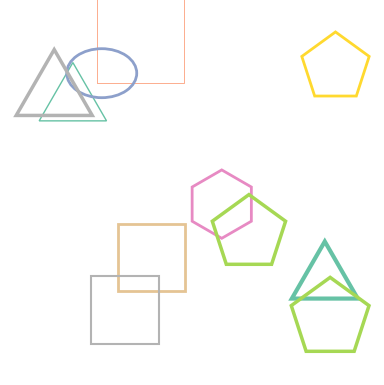[{"shape": "triangle", "thickness": 1, "radius": 0.5, "center": [0.189, 0.737]}, {"shape": "triangle", "thickness": 3, "radius": 0.49, "center": [0.844, 0.274]}, {"shape": "square", "thickness": 0.5, "radius": 0.56, "center": [0.364, 0.897]}, {"shape": "oval", "thickness": 2, "radius": 0.45, "center": [0.264, 0.81]}, {"shape": "hexagon", "thickness": 2, "radius": 0.44, "center": [0.576, 0.47]}, {"shape": "pentagon", "thickness": 2.5, "radius": 0.53, "center": [0.858, 0.173]}, {"shape": "pentagon", "thickness": 2.5, "radius": 0.5, "center": [0.647, 0.394]}, {"shape": "pentagon", "thickness": 2, "radius": 0.46, "center": [0.871, 0.825]}, {"shape": "square", "thickness": 2, "radius": 0.43, "center": [0.394, 0.33]}, {"shape": "square", "thickness": 1.5, "radius": 0.44, "center": [0.324, 0.195]}, {"shape": "triangle", "thickness": 2.5, "radius": 0.57, "center": [0.141, 0.757]}]